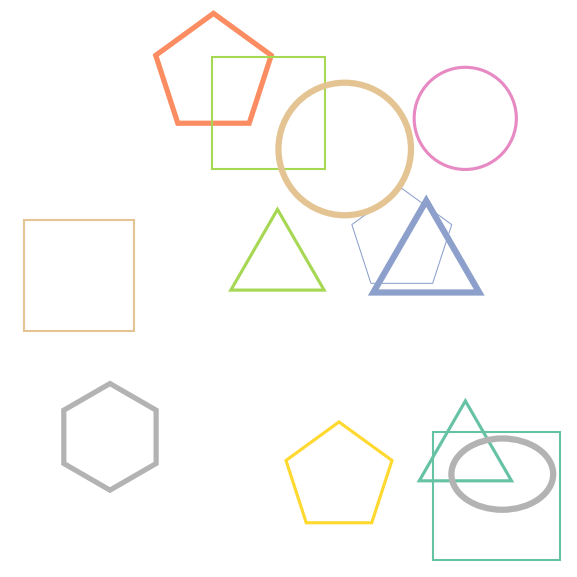[{"shape": "triangle", "thickness": 1.5, "radius": 0.46, "center": [0.806, 0.213]}, {"shape": "square", "thickness": 1, "radius": 0.55, "center": [0.859, 0.14]}, {"shape": "pentagon", "thickness": 2.5, "radius": 0.53, "center": [0.37, 0.871]}, {"shape": "triangle", "thickness": 3, "radius": 0.53, "center": [0.738, 0.546]}, {"shape": "pentagon", "thickness": 0.5, "radius": 0.45, "center": [0.696, 0.582]}, {"shape": "circle", "thickness": 1.5, "radius": 0.44, "center": [0.806, 0.794]}, {"shape": "triangle", "thickness": 1.5, "radius": 0.47, "center": [0.48, 0.543]}, {"shape": "square", "thickness": 1, "radius": 0.49, "center": [0.465, 0.804]}, {"shape": "pentagon", "thickness": 1.5, "radius": 0.48, "center": [0.587, 0.172]}, {"shape": "circle", "thickness": 3, "radius": 0.57, "center": [0.597, 0.741]}, {"shape": "square", "thickness": 1, "radius": 0.48, "center": [0.137, 0.523]}, {"shape": "oval", "thickness": 3, "radius": 0.44, "center": [0.87, 0.178]}, {"shape": "hexagon", "thickness": 2.5, "radius": 0.46, "center": [0.19, 0.243]}]